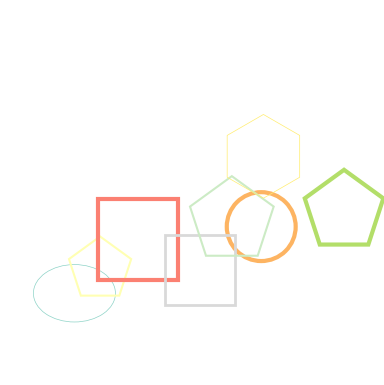[{"shape": "oval", "thickness": 0.5, "radius": 0.53, "center": [0.193, 0.238]}, {"shape": "pentagon", "thickness": 1.5, "radius": 0.42, "center": [0.26, 0.301]}, {"shape": "square", "thickness": 3, "radius": 0.52, "center": [0.359, 0.378]}, {"shape": "circle", "thickness": 3, "radius": 0.45, "center": [0.678, 0.411]}, {"shape": "pentagon", "thickness": 3, "radius": 0.54, "center": [0.894, 0.452]}, {"shape": "square", "thickness": 2, "radius": 0.46, "center": [0.519, 0.299]}, {"shape": "pentagon", "thickness": 1.5, "radius": 0.57, "center": [0.602, 0.428]}, {"shape": "hexagon", "thickness": 0.5, "radius": 0.54, "center": [0.684, 0.594]}]